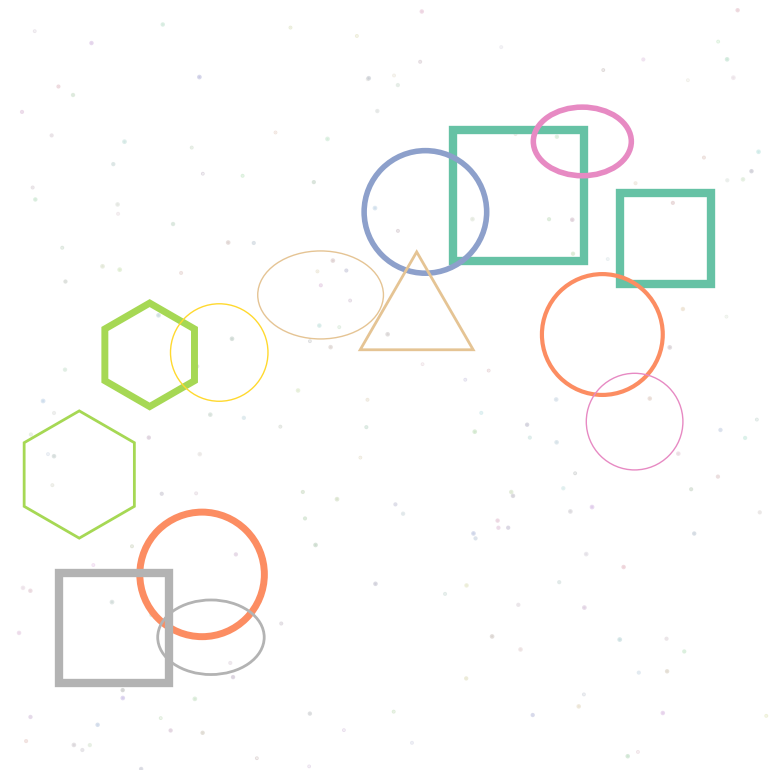[{"shape": "square", "thickness": 3, "radius": 0.43, "center": [0.674, 0.747]}, {"shape": "square", "thickness": 3, "radius": 0.29, "center": [0.864, 0.69]}, {"shape": "circle", "thickness": 1.5, "radius": 0.39, "center": [0.782, 0.566]}, {"shape": "circle", "thickness": 2.5, "radius": 0.4, "center": [0.262, 0.254]}, {"shape": "circle", "thickness": 2, "radius": 0.4, "center": [0.552, 0.725]}, {"shape": "oval", "thickness": 2, "radius": 0.32, "center": [0.756, 0.816]}, {"shape": "circle", "thickness": 0.5, "radius": 0.31, "center": [0.824, 0.452]}, {"shape": "hexagon", "thickness": 2.5, "radius": 0.34, "center": [0.194, 0.539]}, {"shape": "hexagon", "thickness": 1, "radius": 0.41, "center": [0.103, 0.384]}, {"shape": "circle", "thickness": 0.5, "radius": 0.32, "center": [0.285, 0.542]}, {"shape": "oval", "thickness": 0.5, "radius": 0.41, "center": [0.416, 0.617]}, {"shape": "triangle", "thickness": 1, "radius": 0.42, "center": [0.541, 0.588]}, {"shape": "square", "thickness": 3, "radius": 0.36, "center": [0.148, 0.184]}, {"shape": "oval", "thickness": 1, "radius": 0.35, "center": [0.274, 0.172]}]